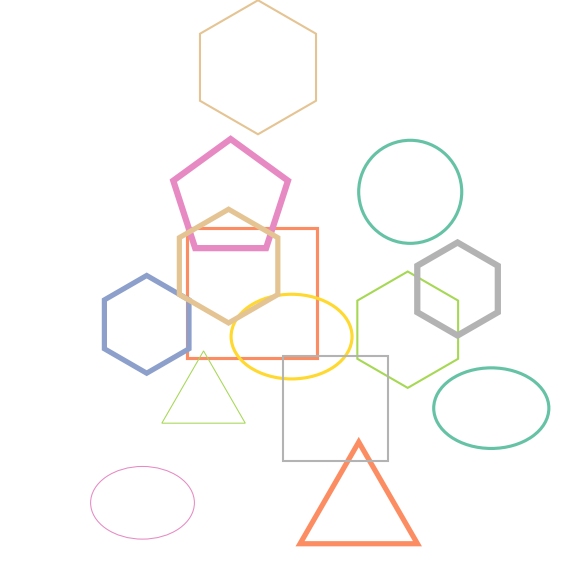[{"shape": "oval", "thickness": 1.5, "radius": 0.5, "center": [0.851, 0.292]}, {"shape": "circle", "thickness": 1.5, "radius": 0.45, "center": [0.71, 0.667]}, {"shape": "square", "thickness": 1.5, "radius": 0.56, "center": [0.437, 0.491]}, {"shape": "triangle", "thickness": 2.5, "radius": 0.59, "center": [0.621, 0.116]}, {"shape": "hexagon", "thickness": 2.5, "radius": 0.42, "center": [0.254, 0.438]}, {"shape": "pentagon", "thickness": 3, "radius": 0.52, "center": [0.399, 0.654]}, {"shape": "oval", "thickness": 0.5, "radius": 0.45, "center": [0.247, 0.129]}, {"shape": "triangle", "thickness": 0.5, "radius": 0.42, "center": [0.352, 0.308]}, {"shape": "hexagon", "thickness": 1, "radius": 0.5, "center": [0.706, 0.428]}, {"shape": "oval", "thickness": 1.5, "radius": 0.52, "center": [0.505, 0.416]}, {"shape": "hexagon", "thickness": 1, "radius": 0.58, "center": [0.447, 0.883]}, {"shape": "hexagon", "thickness": 2.5, "radius": 0.49, "center": [0.396, 0.538]}, {"shape": "square", "thickness": 1, "radius": 0.46, "center": [0.58, 0.291]}, {"shape": "hexagon", "thickness": 3, "radius": 0.4, "center": [0.792, 0.499]}]